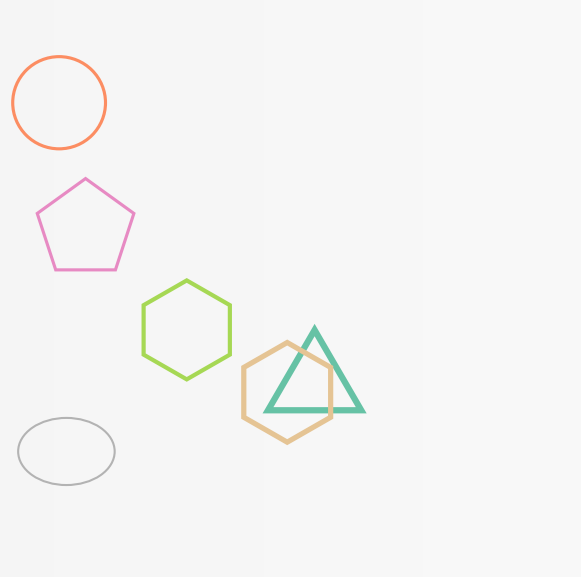[{"shape": "triangle", "thickness": 3, "radius": 0.46, "center": [0.541, 0.335]}, {"shape": "circle", "thickness": 1.5, "radius": 0.4, "center": [0.102, 0.821]}, {"shape": "pentagon", "thickness": 1.5, "radius": 0.44, "center": [0.147, 0.603]}, {"shape": "hexagon", "thickness": 2, "radius": 0.43, "center": [0.321, 0.428]}, {"shape": "hexagon", "thickness": 2.5, "radius": 0.43, "center": [0.494, 0.32]}, {"shape": "oval", "thickness": 1, "radius": 0.42, "center": [0.114, 0.217]}]